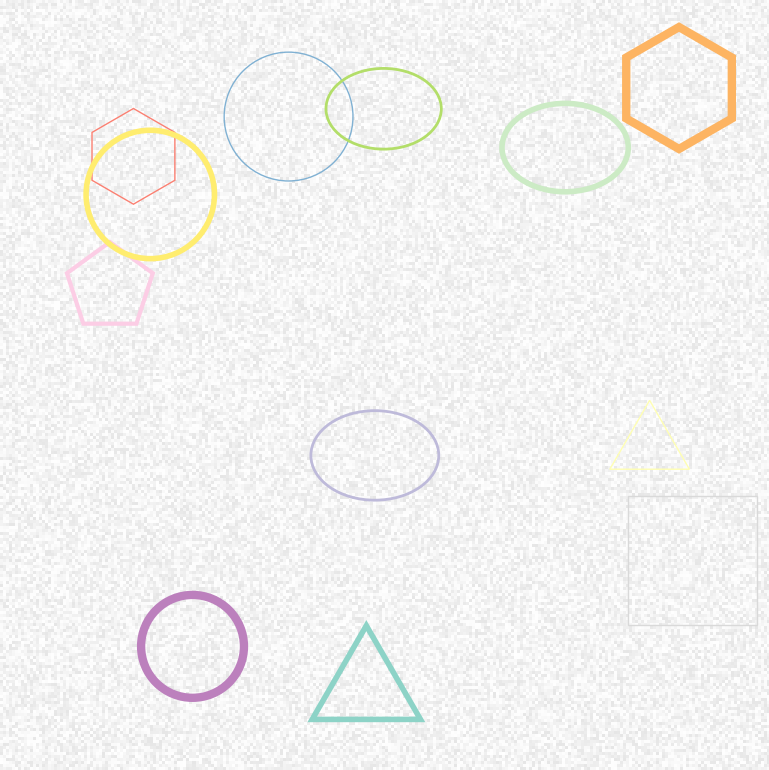[{"shape": "triangle", "thickness": 2, "radius": 0.41, "center": [0.476, 0.106]}, {"shape": "triangle", "thickness": 0.5, "radius": 0.3, "center": [0.844, 0.42]}, {"shape": "oval", "thickness": 1, "radius": 0.42, "center": [0.487, 0.409]}, {"shape": "hexagon", "thickness": 0.5, "radius": 0.31, "center": [0.173, 0.797]}, {"shape": "circle", "thickness": 0.5, "radius": 0.42, "center": [0.375, 0.849]}, {"shape": "hexagon", "thickness": 3, "radius": 0.4, "center": [0.882, 0.886]}, {"shape": "oval", "thickness": 1, "radius": 0.37, "center": [0.498, 0.859]}, {"shape": "pentagon", "thickness": 1.5, "radius": 0.29, "center": [0.143, 0.627]}, {"shape": "square", "thickness": 0.5, "radius": 0.42, "center": [0.9, 0.271]}, {"shape": "circle", "thickness": 3, "radius": 0.33, "center": [0.25, 0.161]}, {"shape": "oval", "thickness": 2, "radius": 0.41, "center": [0.734, 0.808]}, {"shape": "circle", "thickness": 2, "radius": 0.42, "center": [0.195, 0.747]}]